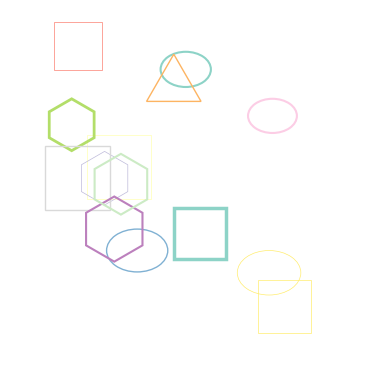[{"shape": "square", "thickness": 2.5, "radius": 0.33, "center": [0.519, 0.393]}, {"shape": "oval", "thickness": 1.5, "radius": 0.33, "center": [0.482, 0.82]}, {"shape": "square", "thickness": 0.5, "radius": 0.42, "center": [0.309, 0.566]}, {"shape": "hexagon", "thickness": 0.5, "radius": 0.35, "center": [0.272, 0.537]}, {"shape": "square", "thickness": 0.5, "radius": 0.31, "center": [0.202, 0.88]}, {"shape": "oval", "thickness": 1, "radius": 0.4, "center": [0.356, 0.349]}, {"shape": "triangle", "thickness": 1, "radius": 0.41, "center": [0.451, 0.777]}, {"shape": "hexagon", "thickness": 2, "radius": 0.34, "center": [0.186, 0.676]}, {"shape": "oval", "thickness": 1.5, "radius": 0.32, "center": [0.708, 0.699]}, {"shape": "square", "thickness": 1, "radius": 0.42, "center": [0.202, 0.537]}, {"shape": "hexagon", "thickness": 1.5, "radius": 0.42, "center": [0.297, 0.405]}, {"shape": "hexagon", "thickness": 1.5, "radius": 0.39, "center": [0.314, 0.521]}, {"shape": "oval", "thickness": 0.5, "radius": 0.41, "center": [0.699, 0.292]}, {"shape": "square", "thickness": 0.5, "radius": 0.34, "center": [0.739, 0.204]}]